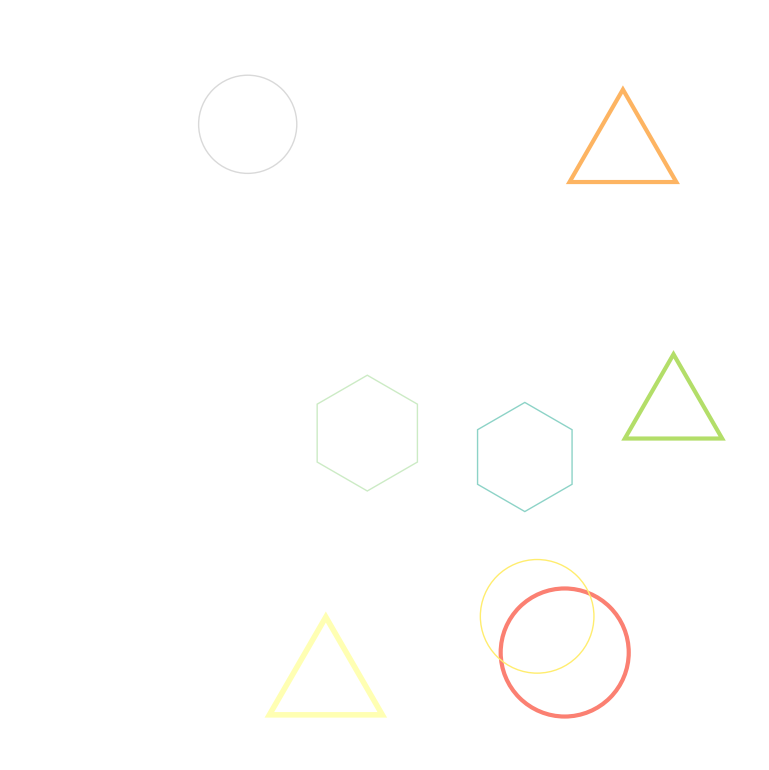[{"shape": "hexagon", "thickness": 0.5, "radius": 0.35, "center": [0.682, 0.406]}, {"shape": "triangle", "thickness": 2, "radius": 0.42, "center": [0.423, 0.114]}, {"shape": "circle", "thickness": 1.5, "radius": 0.42, "center": [0.733, 0.153]}, {"shape": "triangle", "thickness": 1.5, "radius": 0.4, "center": [0.809, 0.804]}, {"shape": "triangle", "thickness": 1.5, "radius": 0.36, "center": [0.875, 0.467]}, {"shape": "circle", "thickness": 0.5, "radius": 0.32, "center": [0.322, 0.839]}, {"shape": "hexagon", "thickness": 0.5, "radius": 0.38, "center": [0.477, 0.438]}, {"shape": "circle", "thickness": 0.5, "radius": 0.37, "center": [0.698, 0.2]}]